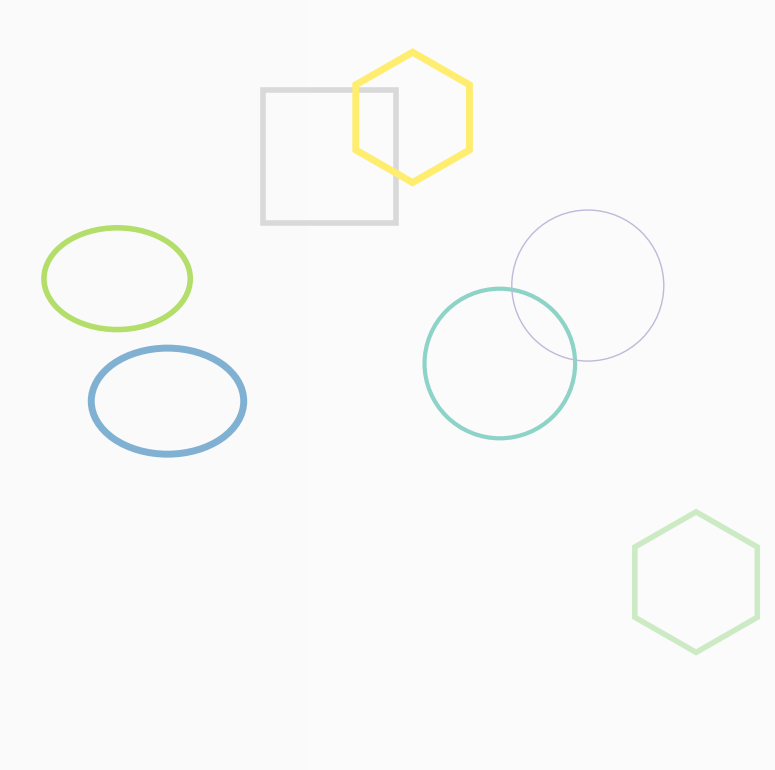[{"shape": "circle", "thickness": 1.5, "radius": 0.49, "center": [0.645, 0.528]}, {"shape": "circle", "thickness": 0.5, "radius": 0.49, "center": [0.758, 0.629]}, {"shape": "oval", "thickness": 2.5, "radius": 0.49, "center": [0.216, 0.479]}, {"shape": "oval", "thickness": 2, "radius": 0.47, "center": [0.151, 0.638]}, {"shape": "square", "thickness": 2, "radius": 0.43, "center": [0.425, 0.797]}, {"shape": "hexagon", "thickness": 2, "radius": 0.46, "center": [0.898, 0.244]}, {"shape": "hexagon", "thickness": 2.5, "radius": 0.42, "center": [0.532, 0.848]}]